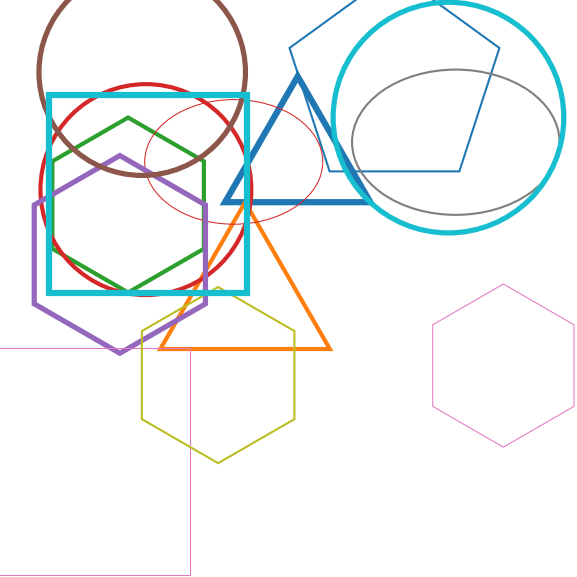[{"shape": "pentagon", "thickness": 1, "radius": 0.96, "center": [0.683, 0.857]}, {"shape": "triangle", "thickness": 3, "radius": 0.73, "center": [0.516, 0.722]}, {"shape": "triangle", "thickness": 2, "radius": 0.85, "center": [0.424, 0.479]}, {"shape": "hexagon", "thickness": 2, "radius": 0.76, "center": [0.222, 0.644]}, {"shape": "oval", "thickness": 0.5, "radius": 0.77, "center": [0.405, 0.719]}, {"shape": "circle", "thickness": 2, "radius": 0.91, "center": [0.253, 0.671]}, {"shape": "hexagon", "thickness": 2.5, "radius": 0.86, "center": [0.208, 0.559]}, {"shape": "circle", "thickness": 2.5, "radius": 0.89, "center": [0.246, 0.874]}, {"shape": "hexagon", "thickness": 0.5, "radius": 0.71, "center": [0.872, 0.366]}, {"shape": "square", "thickness": 0.5, "radius": 0.98, "center": [0.132, 0.199]}, {"shape": "oval", "thickness": 1, "radius": 0.9, "center": [0.789, 0.753]}, {"shape": "hexagon", "thickness": 1, "radius": 0.76, "center": [0.378, 0.35]}, {"shape": "square", "thickness": 3, "radius": 0.86, "center": [0.256, 0.663]}, {"shape": "circle", "thickness": 2.5, "radius": 1.0, "center": [0.777, 0.796]}]